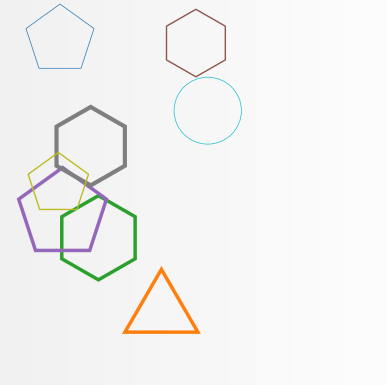[{"shape": "pentagon", "thickness": 0.5, "radius": 0.46, "center": [0.155, 0.897]}, {"shape": "triangle", "thickness": 2.5, "radius": 0.54, "center": [0.417, 0.192]}, {"shape": "hexagon", "thickness": 2.5, "radius": 0.55, "center": [0.254, 0.382]}, {"shape": "pentagon", "thickness": 2.5, "radius": 0.6, "center": [0.162, 0.446]}, {"shape": "hexagon", "thickness": 1, "radius": 0.44, "center": [0.506, 0.888]}, {"shape": "hexagon", "thickness": 3, "radius": 0.51, "center": [0.234, 0.62]}, {"shape": "pentagon", "thickness": 1, "radius": 0.41, "center": [0.151, 0.522]}, {"shape": "circle", "thickness": 0.5, "radius": 0.43, "center": [0.536, 0.713]}]